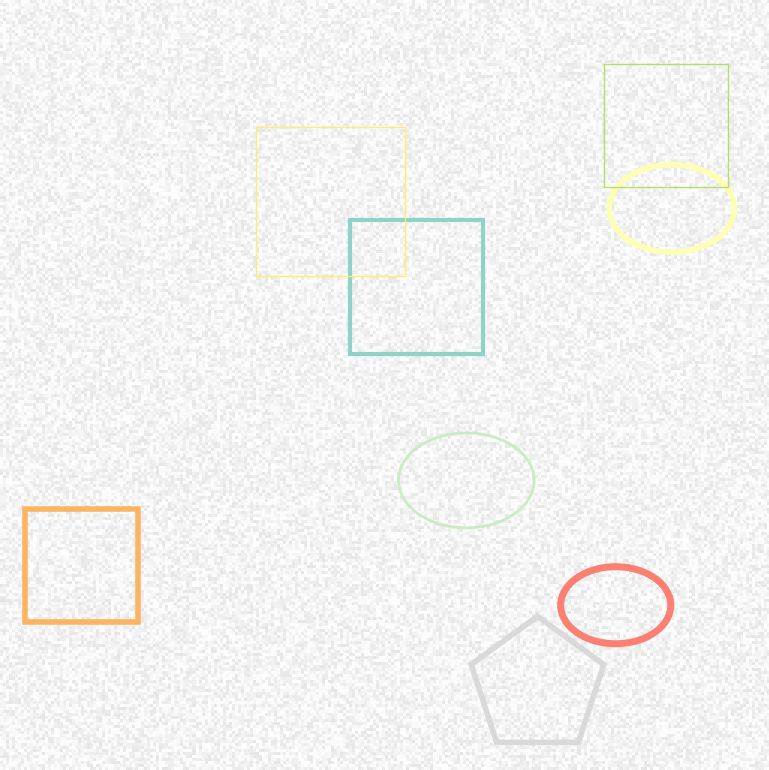[{"shape": "square", "thickness": 1.5, "radius": 0.43, "center": [0.541, 0.627]}, {"shape": "oval", "thickness": 2, "radius": 0.41, "center": [0.872, 0.729]}, {"shape": "oval", "thickness": 2.5, "radius": 0.36, "center": [0.8, 0.214]}, {"shape": "square", "thickness": 2, "radius": 0.37, "center": [0.106, 0.265]}, {"shape": "square", "thickness": 0.5, "radius": 0.4, "center": [0.865, 0.837]}, {"shape": "pentagon", "thickness": 2, "radius": 0.45, "center": [0.698, 0.109]}, {"shape": "oval", "thickness": 1, "radius": 0.44, "center": [0.606, 0.376]}, {"shape": "square", "thickness": 0.5, "radius": 0.48, "center": [0.429, 0.738]}]